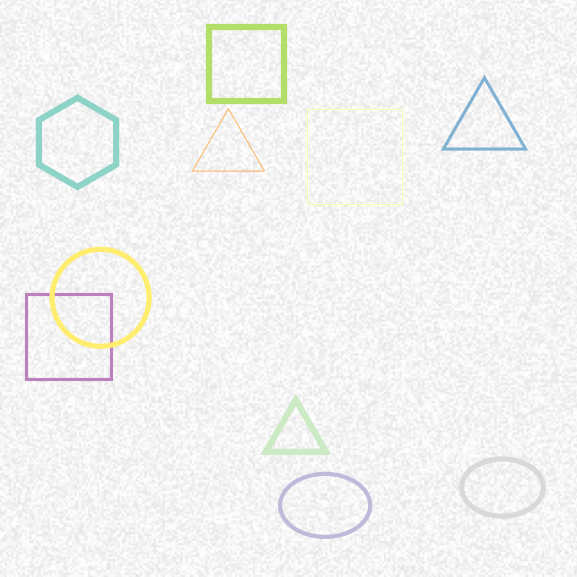[{"shape": "hexagon", "thickness": 3, "radius": 0.39, "center": [0.134, 0.753]}, {"shape": "square", "thickness": 0.5, "radius": 0.41, "center": [0.614, 0.728]}, {"shape": "oval", "thickness": 2, "radius": 0.39, "center": [0.563, 0.124]}, {"shape": "triangle", "thickness": 1.5, "radius": 0.41, "center": [0.839, 0.782]}, {"shape": "triangle", "thickness": 0.5, "radius": 0.36, "center": [0.396, 0.739]}, {"shape": "square", "thickness": 3, "radius": 0.32, "center": [0.426, 0.888]}, {"shape": "oval", "thickness": 2.5, "radius": 0.35, "center": [0.87, 0.155]}, {"shape": "square", "thickness": 1.5, "radius": 0.37, "center": [0.118, 0.416]}, {"shape": "triangle", "thickness": 3, "radius": 0.3, "center": [0.512, 0.247]}, {"shape": "circle", "thickness": 2.5, "radius": 0.42, "center": [0.174, 0.483]}]